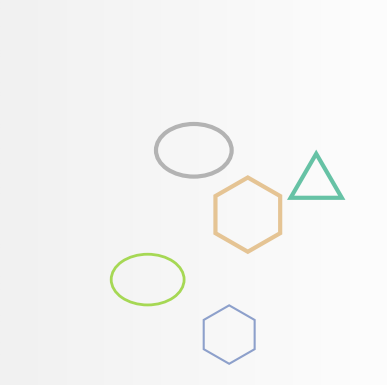[{"shape": "triangle", "thickness": 3, "radius": 0.38, "center": [0.816, 0.524]}, {"shape": "hexagon", "thickness": 1.5, "radius": 0.38, "center": [0.591, 0.131]}, {"shape": "oval", "thickness": 2, "radius": 0.47, "center": [0.381, 0.274]}, {"shape": "hexagon", "thickness": 3, "radius": 0.48, "center": [0.64, 0.443]}, {"shape": "oval", "thickness": 3, "radius": 0.49, "center": [0.5, 0.61]}]